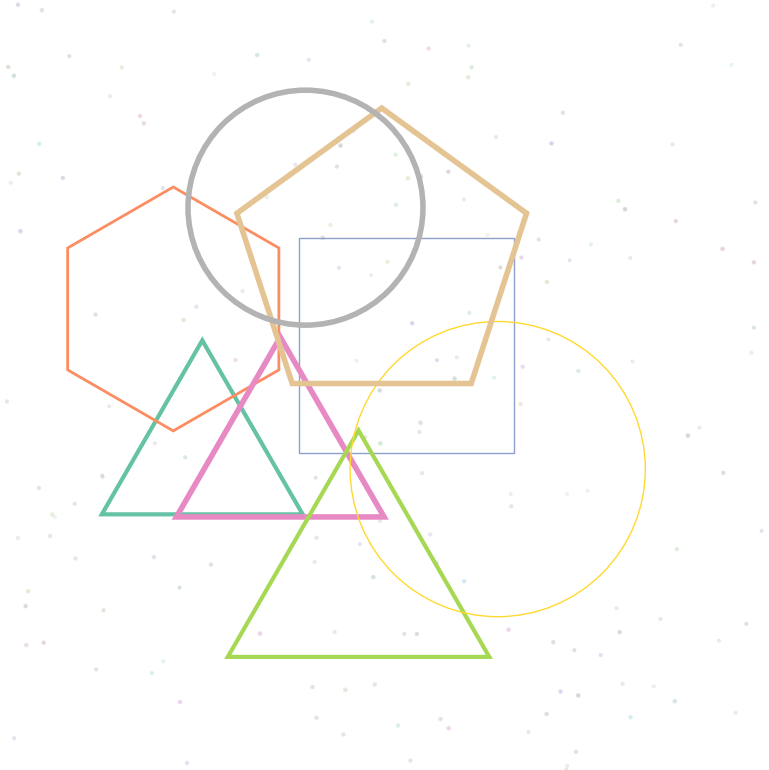[{"shape": "triangle", "thickness": 1.5, "radius": 0.75, "center": [0.263, 0.407]}, {"shape": "hexagon", "thickness": 1, "radius": 0.79, "center": [0.225, 0.599]}, {"shape": "square", "thickness": 0.5, "radius": 0.7, "center": [0.528, 0.552]}, {"shape": "triangle", "thickness": 2, "radius": 0.78, "center": [0.364, 0.406]}, {"shape": "triangle", "thickness": 1.5, "radius": 0.98, "center": [0.466, 0.245]}, {"shape": "circle", "thickness": 0.5, "radius": 0.96, "center": [0.646, 0.391]}, {"shape": "pentagon", "thickness": 2, "radius": 0.99, "center": [0.496, 0.662]}, {"shape": "circle", "thickness": 2, "radius": 0.76, "center": [0.397, 0.73]}]